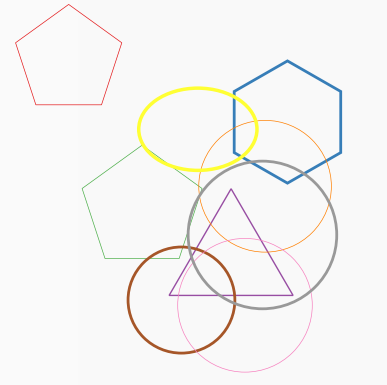[{"shape": "pentagon", "thickness": 0.5, "radius": 0.72, "center": [0.177, 0.844]}, {"shape": "hexagon", "thickness": 2, "radius": 0.79, "center": [0.742, 0.683]}, {"shape": "pentagon", "thickness": 0.5, "radius": 0.81, "center": [0.367, 0.46]}, {"shape": "triangle", "thickness": 1, "radius": 0.92, "center": [0.596, 0.325]}, {"shape": "circle", "thickness": 0.5, "radius": 0.86, "center": [0.684, 0.516]}, {"shape": "oval", "thickness": 2.5, "radius": 0.76, "center": [0.511, 0.664]}, {"shape": "circle", "thickness": 2, "radius": 0.69, "center": [0.468, 0.221]}, {"shape": "circle", "thickness": 0.5, "radius": 0.87, "center": [0.632, 0.207]}, {"shape": "circle", "thickness": 2, "radius": 0.96, "center": [0.677, 0.39]}]